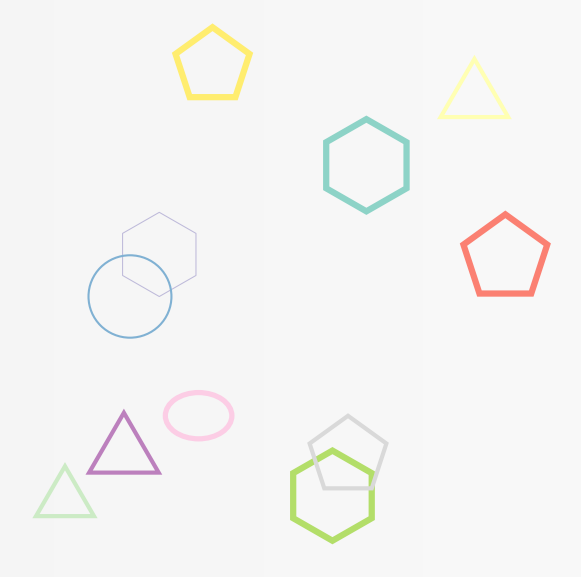[{"shape": "hexagon", "thickness": 3, "radius": 0.4, "center": [0.63, 0.713]}, {"shape": "triangle", "thickness": 2, "radius": 0.34, "center": [0.816, 0.83]}, {"shape": "hexagon", "thickness": 0.5, "radius": 0.36, "center": [0.274, 0.559]}, {"shape": "pentagon", "thickness": 3, "radius": 0.38, "center": [0.869, 0.552]}, {"shape": "circle", "thickness": 1, "radius": 0.36, "center": [0.224, 0.486]}, {"shape": "hexagon", "thickness": 3, "radius": 0.39, "center": [0.572, 0.141]}, {"shape": "oval", "thickness": 2.5, "radius": 0.29, "center": [0.342, 0.279]}, {"shape": "pentagon", "thickness": 2, "radius": 0.35, "center": [0.599, 0.21]}, {"shape": "triangle", "thickness": 2, "radius": 0.35, "center": [0.213, 0.215]}, {"shape": "triangle", "thickness": 2, "radius": 0.29, "center": [0.112, 0.134]}, {"shape": "pentagon", "thickness": 3, "radius": 0.33, "center": [0.366, 0.885]}]